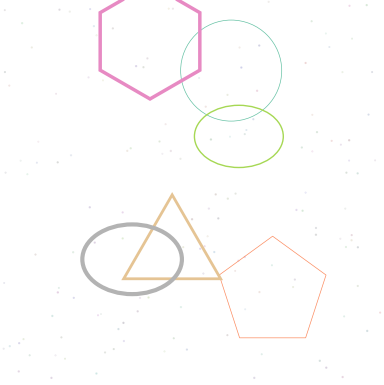[{"shape": "circle", "thickness": 0.5, "radius": 0.66, "center": [0.6, 0.817]}, {"shape": "pentagon", "thickness": 0.5, "radius": 0.73, "center": [0.708, 0.241]}, {"shape": "hexagon", "thickness": 2.5, "radius": 0.75, "center": [0.39, 0.892]}, {"shape": "oval", "thickness": 1, "radius": 0.58, "center": [0.62, 0.646]}, {"shape": "triangle", "thickness": 2, "radius": 0.73, "center": [0.447, 0.349]}, {"shape": "oval", "thickness": 3, "radius": 0.65, "center": [0.343, 0.327]}]